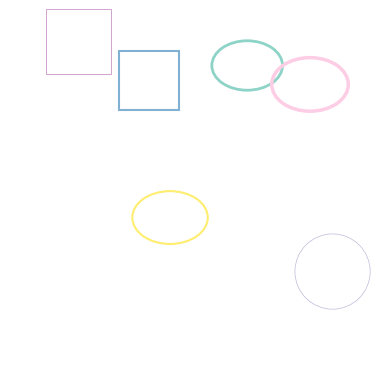[{"shape": "oval", "thickness": 2, "radius": 0.46, "center": [0.642, 0.83]}, {"shape": "circle", "thickness": 0.5, "radius": 0.49, "center": [0.864, 0.295]}, {"shape": "square", "thickness": 1.5, "radius": 0.39, "center": [0.388, 0.791]}, {"shape": "oval", "thickness": 2.5, "radius": 0.5, "center": [0.805, 0.781]}, {"shape": "square", "thickness": 0.5, "radius": 0.42, "center": [0.205, 0.892]}, {"shape": "oval", "thickness": 1.5, "radius": 0.49, "center": [0.442, 0.435]}]